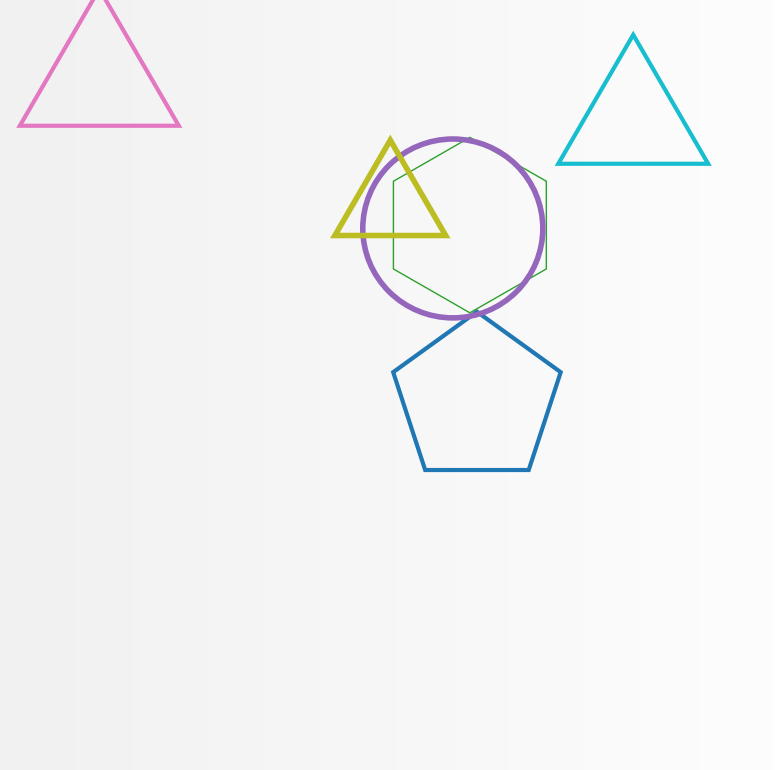[{"shape": "pentagon", "thickness": 1.5, "radius": 0.57, "center": [0.615, 0.482]}, {"shape": "hexagon", "thickness": 0.5, "radius": 0.57, "center": [0.606, 0.708]}, {"shape": "circle", "thickness": 2, "radius": 0.58, "center": [0.584, 0.703]}, {"shape": "triangle", "thickness": 1.5, "radius": 0.59, "center": [0.128, 0.896]}, {"shape": "triangle", "thickness": 2, "radius": 0.41, "center": [0.504, 0.735]}, {"shape": "triangle", "thickness": 1.5, "radius": 0.56, "center": [0.817, 0.843]}]